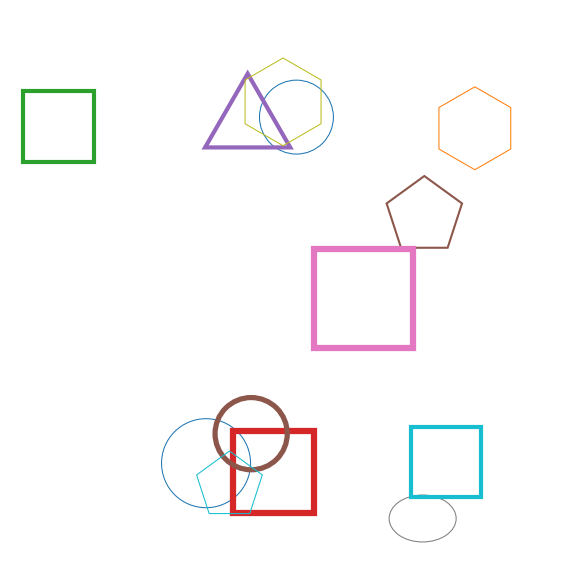[{"shape": "circle", "thickness": 0.5, "radius": 0.32, "center": [0.513, 0.796]}, {"shape": "circle", "thickness": 0.5, "radius": 0.39, "center": [0.357, 0.197]}, {"shape": "hexagon", "thickness": 0.5, "radius": 0.36, "center": [0.822, 0.777]}, {"shape": "square", "thickness": 2, "radius": 0.31, "center": [0.101, 0.78]}, {"shape": "square", "thickness": 3, "radius": 0.35, "center": [0.474, 0.182]}, {"shape": "triangle", "thickness": 2, "radius": 0.43, "center": [0.429, 0.786]}, {"shape": "pentagon", "thickness": 1, "radius": 0.34, "center": [0.735, 0.626]}, {"shape": "circle", "thickness": 2.5, "radius": 0.31, "center": [0.435, 0.248]}, {"shape": "square", "thickness": 3, "radius": 0.43, "center": [0.629, 0.482]}, {"shape": "oval", "thickness": 0.5, "radius": 0.29, "center": [0.732, 0.101]}, {"shape": "hexagon", "thickness": 0.5, "radius": 0.38, "center": [0.49, 0.823]}, {"shape": "square", "thickness": 2, "radius": 0.3, "center": [0.772, 0.2]}, {"shape": "pentagon", "thickness": 0.5, "radius": 0.3, "center": [0.397, 0.158]}]